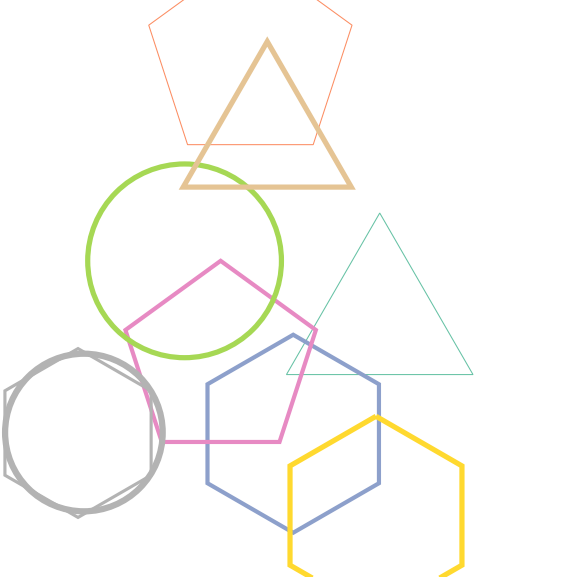[{"shape": "triangle", "thickness": 0.5, "radius": 0.93, "center": [0.658, 0.444]}, {"shape": "pentagon", "thickness": 0.5, "radius": 0.93, "center": [0.434, 0.898]}, {"shape": "hexagon", "thickness": 2, "radius": 0.86, "center": [0.508, 0.248]}, {"shape": "pentagon", "thickness": 2, "radius": 0.87, "center": [0.382, 0.374]}, {"shape": "circle", "thickness": 2.5, "radius": 0.84, "center": [0.32, 0.547]}, {"shape": "hexagon", "thickness": 2.5, "radius": 0.86, "center": [0.651, 0.106]}, {"shape": "triangle", "thickness": 2.5, "radius": 0.84, "center": [0.463, 0.759]}, {"shape": "circle", "thickness": 3, "radius": 0.68, "center": [0.145, 0.25]}, {"shape": "hexagon", "thickness": 1.5, "radius": 0.73, "center": [0.135, 0.249]}]